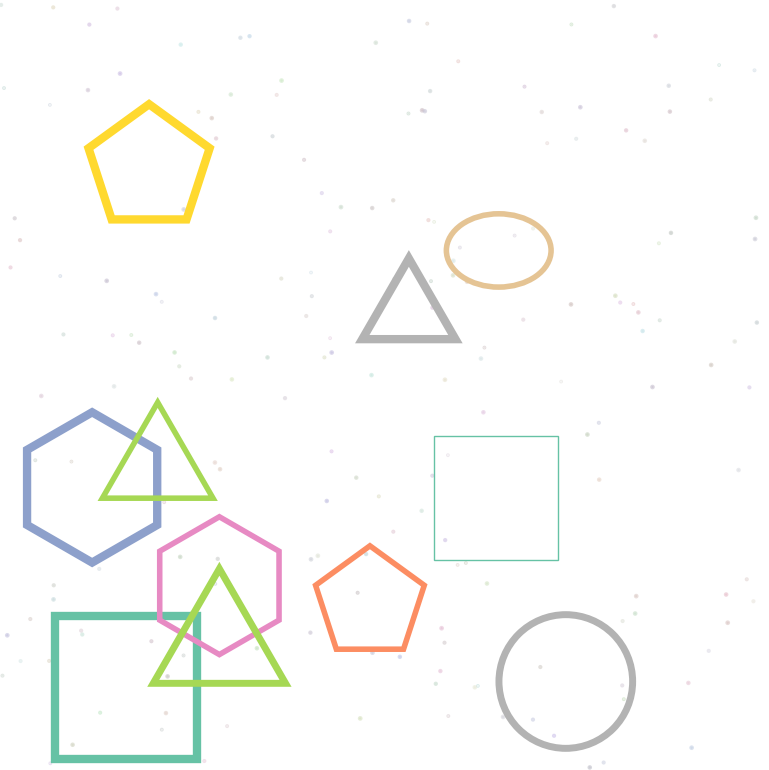[{"shape": "square", "thickness": 0.5, "radius": 0.4, "center": [0.644, 0.354]}, {"shape": "square", "thickness": 3, "radius": 0.46, "center": [0.164, 0.107]}, {"shape": "pentagon", "thickness": 2, "radius": 0.37, "center": [0.48, 0.217]}, {"shape": "hexagon", "thickness": 3, "radius": 0.49, "center": [0.12, 0.367]}, {"shape": "hexagon", "thickness": 2, "radius": 0.45, "center": [0.285, 0.239]}, {"shape": "triangle", "thickness": 2.5, "radius": 0.5, "center": [0.285, 0.162]}, {"shape": "triangle", "thickness": 2, "radius": 0.41, "center": [0.205, 0.394]}, {"shape": "pentagon", "thickness": 3, "radius": 0.41, "center": [0.194, 0.782]}, {"shape": "oval", "thickness": 2, "radius": 0.34, "center": [0.648, 0.675]}, {"shape": "triangle", "thickness": 3, "radius": 0.35, "center": [0.531, 0.594]}, {"shape": "circle", "thickness": 2.5, "radius": 0.43, "center": [0.735, 0.115]}]